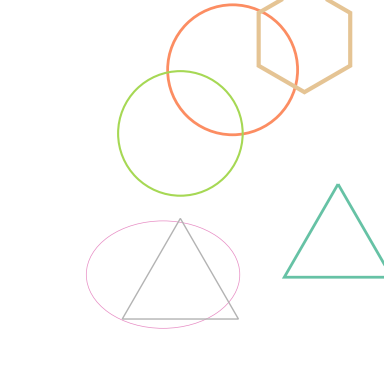[{"shape": "triangle", "thickness": 2, "radius": 0.81, "center": [0.878, 0.361]}, {"shape": "circle", "thickness": 2, "radius": 0.84, "center": [0.604, 0.819]}, {"shape": "oval", "thickness": 0.5, "radius": 1.0, "center": [0.423, 0.287]}, {"shape": "circle", "thickness": 1.5, "radius": 0.81, "center": [0.469, 0.653]}, {"shape": "hexagon", "thickness": 3, "radius": 0.69, "center": [0.791, 0.898]}, {"shape": "triangle", "thickness": 1, "radius": 0.87, "center": [0.468, 0.258]}]